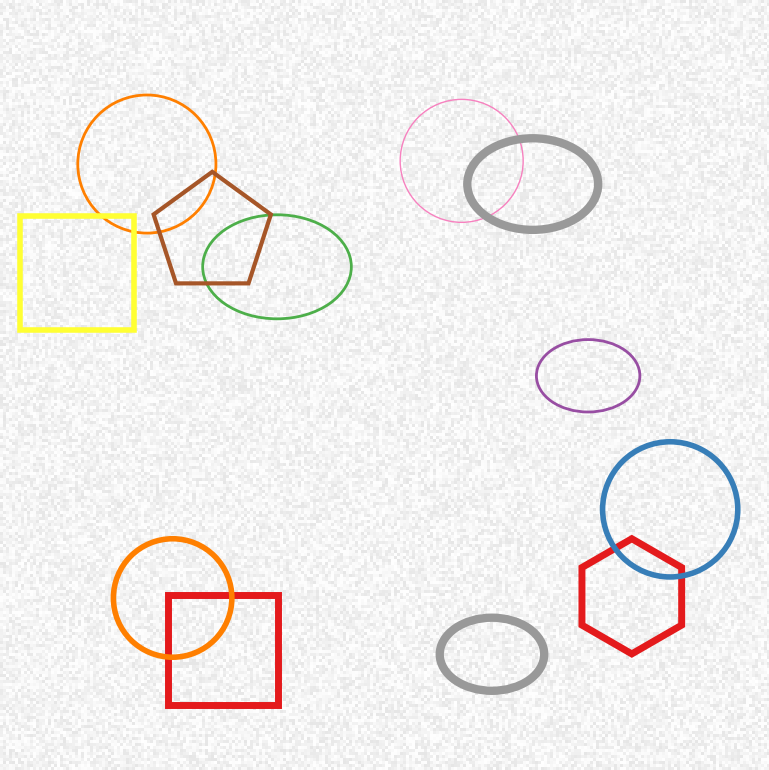[{"shape": "square", "thickness": 2.5, "radius": 0.36, "center": [0.29, 0.155]}, {"shape": "hexagon", "thickness": 2.5, "radius": 0.37, "center": [0.821, 0.226]}, {"shape": "circle", "thickness": 2, "radius": 0.44, "center": [0.87, 0.338]}, {"shape": "oval", "thickness": 1, "radius": 0.48, "center": [0.36, 0.654]}, {"shape": "oval", "thickness": 1, "radius": 0.34, "center": [0.764, 0.512]}, {"shape": "circle", "thickness": 1, "radius": 0.45, "center": [0.191, 0.787]}, {"shape": "circle", "thickness": 2, "radius": 0.38, "center": [0.224, 0.223]}, {"shape": "square", "thickness": 2, "radius": 0.37, "center": [0.1, 0.645]}, {"shape": "pentagon", "thickness": 1.5, "radius": 0.4, "center": [0.276, 0.697]}, {"shape": "circle", "thickness": 0.5, "radius": 0.4, "center": [0.6, 0.791]}, {"shape": "oval", "thickness": 3, "radius": 0.42, "center": [0.692, 0.761]}, {"shape": "oval", "thickness": 3, "radius": 0.34, "center": [0.639, 0.15]}]